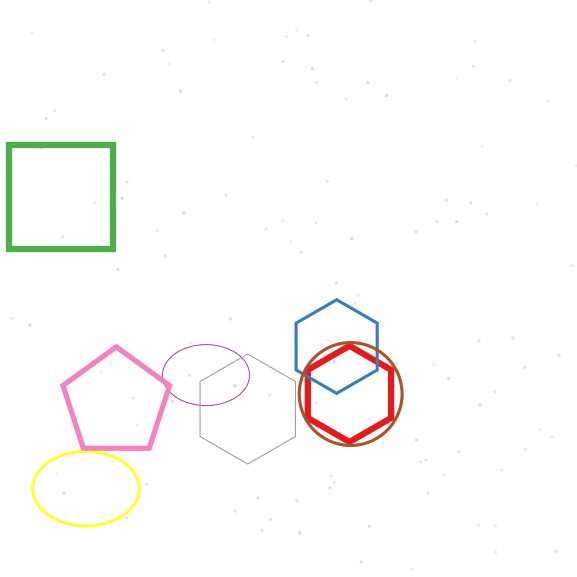[{"shape": "hexagon", "thickness": 3, "radius": 0.42, "center": [0.605, 0.317]}, {"shape": "hexagon", "thickness": 1.5, "radius": 0.41, "center": [0.583, 0.399]}, {"shape": "square", "thickness": 3, "radius": 0.45, "center": [0.105, 0.658]}, {"shape": "oval", "thickness": 0.5, "radius": 0.38, "center": [0.357, 0.35]}, {"shape": "oval", "thickness": 1.5, "radius": 0.46, "center": [0.149, 0.153]}, {"shape": "circle", "thickness": 1.5, "radius": 0.45, "center": [0.607, 0.317]}, {"shape": "pentagon", "thickness": 2.5, "radius": 0.49, "center": [0.201, 0.302]}, {"shape": "hexagon", "thickness": 0.5, "radius": 0.48, "center": [0.429, 0.291]}]